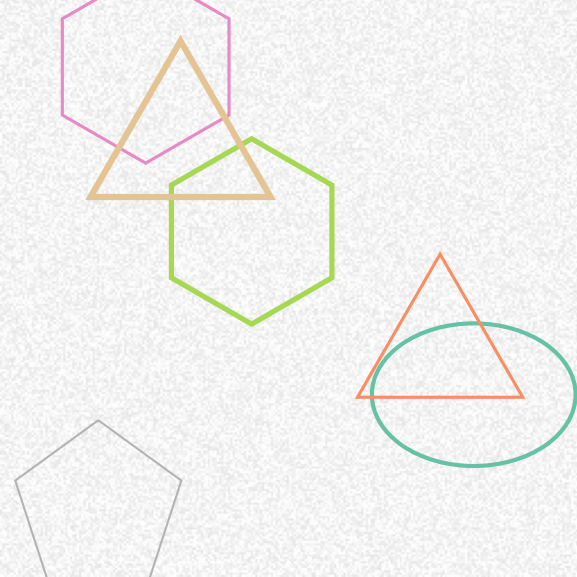[{"shape": "oval", "thickness": 2, "radius": 0.88, "center": [0.82, 0.316]}, {"shape": "triangle", "thickness": 1.5, "radius": 0.83, "center": [0.762, 0.394]}, {"shape": "hexagon", "thickness": 1.5, "radius": 0.83, "center": [0.252, 0.883]}, {"shape": "hexagon", "thickness": 2.5, "radius": 0.8, "center": [0.436, 0.598]}, {"shape": "triangle", "thickness": 3, "radius": 0.9, "center": [0.313, 0.748]}, {"shape": "pentagon", "thickness": 1, "radius": 0.76, "center": [0.17, 0.12]}]